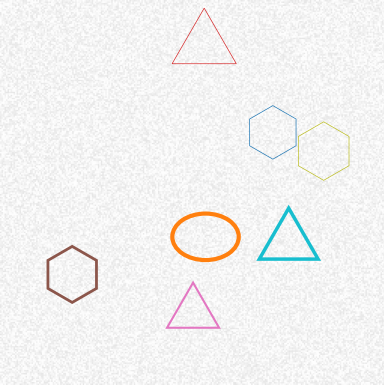[{"shape": "hexagon", "thickness": 0.5, "radius": 0.35, "center": [0.709, 0.656]}, {"shape": "oval", "thickness": 3, "radius": 0.43, "center": [0.534, 0.385]}, {"shape": "triangle", "thickness": 0.5, "radius": 0.48, "center": [0.53, 0.883]}, {"shape": "hexagon", "thickness": 2, "radius": 0.36, "center": [0.188, 0.287]}, {"shape": "triangle", "thickness": 1.5, "radius": 0.39, "center": [0.501, 0.188]}, {"shape": "hexagon", "thickness": 0.5, "radius": 0.38, "center": [0.841, 0.608]}, {"shape": "triangle", "thickness": 2.5, "radius": 0.44, "center": [0.75, 0.371]}]